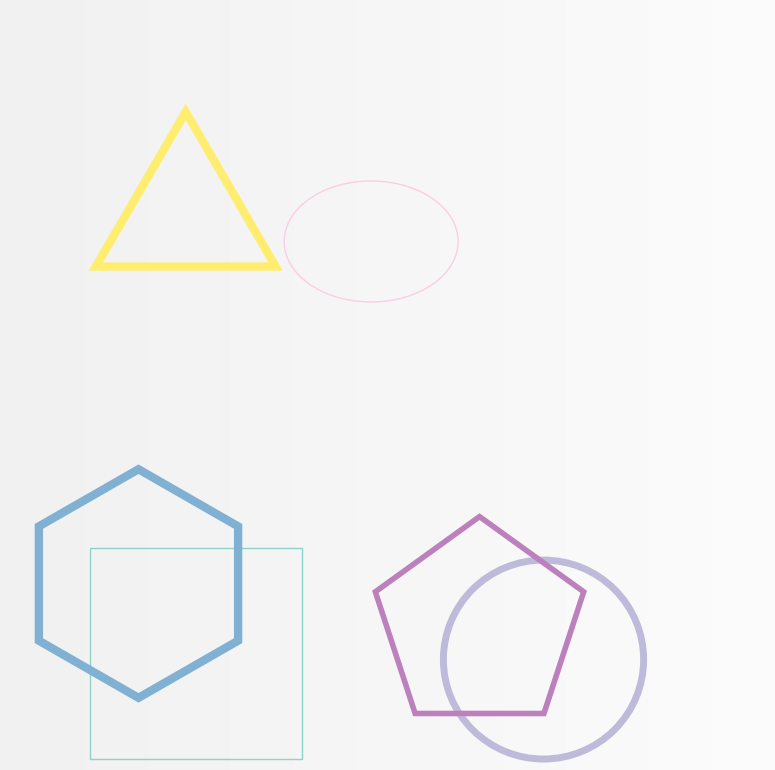[{"shape": "square", "thickness": 0.5, "radius": 0.68, "center": [0.253, 0.151]}, {"shape": "circle", "thickness": 2.5, "radius": 0.65, "center": [0.701, 0.143]}, {"shape": "hexagon", "thickness": 3, "radius": 0.74, "center": [0.179, 0.242]}, {"shape": "oval", "thickness": 0.5, "radius": 0.56, "center": [0.479, 0.686]}, {"shape": "pentagon", "thickness": 2, "radius": 0.71, "center": [0.619, 0.188]}, {"shape": "triangle", "thickness": 3, "radius": 0.67, "center": [0.24, 0.721]}]